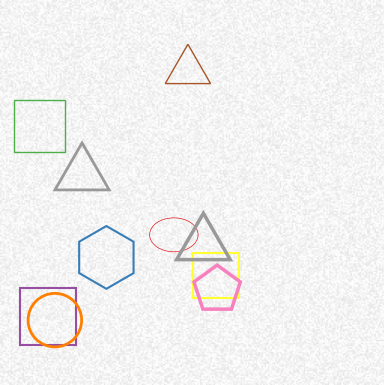[{"shape": "oval", "thickness": 0.5, "radius": 0.31, "center": [0.452, 0.39]}, {"shape": "hexagon", "thickness": 1.5, "radius": 0.41, "center": [0.276, 0.331]}, {"shape": "square", "thickness": 1, "radius": 0.33, "center": [0.103, 0.672]}, {"shape": "square", "thickness": 1.5, "radius": 0.37, "center": [0.125, 0.178]}, {"shape": "circle", "thickness": 2, "radius": 0.35, "center": [0.142, 0.168]}, {"shape": "square", "thickness": 1.5, "radius": 0.3, "center": [0.56, 0.284]}, {"shape": "triangle", "thickness": 1, "radius": 0.34, "center": [0.488, 0.817]}, {"shape": "pentagon", "thickness": 2.5, "radius": 0.32, "center": [0.564, 0.248]}, {"shape": "triangle", "thickness": 2, "radius": 0.41, "center": [0.213, 0.547]}, {"shape": "triangle", "thickness": 2.5, "radius": 0.4, "center": [0.528, 0.366]}]